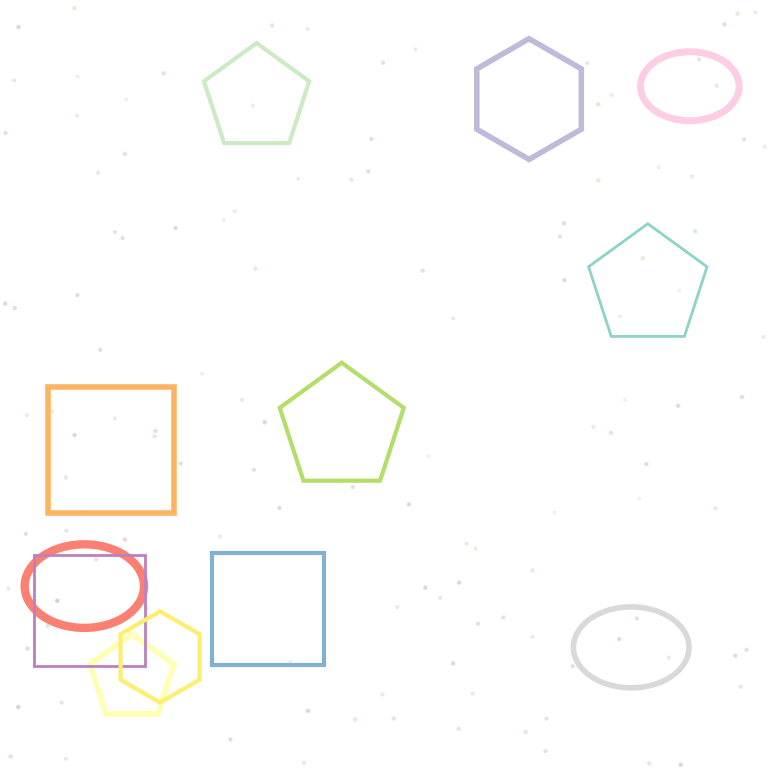[{"shape": "pentagon", "thickness": 1, "radius": 0.4, "center": [0.841, 0.629]}, {"shape": "pentagon", "thickness": 2, "radius": 0.29, "center": [0.171, 0.119]}, {"shape": "hexagon", "thickness": 2, "radius": 0.39, "center": [0.687, 0.871]}, {"shape": "oval", "thickness": 3, "radius": 0.39, "center": [0.11, 0.239]}, {"shape": "square", "thickness": 1.5, "radius": 0.36, "center": [0.348, 0.209]}, {"shape": "square", "thickness": 2, "radius": 0.41, "center": [0.144, 0.415]}, {"shape": "pentagon", "thickness": 1.5, "radius": 0.42, "center": [0.444, 0.444]}, {"shape": "oval", "thickness": 2.5, "radius": 0.32, "center": [0.896, 0.888]}, {"shape": "oval", "thickness": 2, "radius": 0.38, "center": [0.82, 0.159]}, {"shape": "square", "thickness": 1, "radius": 0.36, "center": [0.116, 0.207]}, {"shape": "pentagon", "thickness": 1.5, "radius": 0.36, "center": [0.333, 0.872]}, {"shape": "hexagon", "thickness": 1.5, "radius": 0.3, "center": [0.208, 0.147]}]